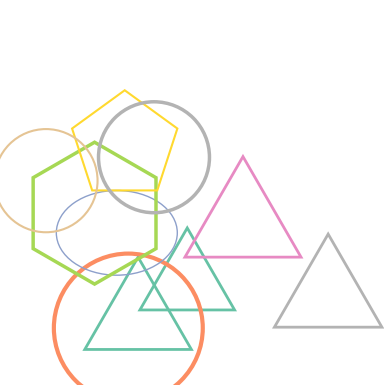[{"shape": "triangle", "thickness": 2, "radius": 0.8, "center": [0.359, 0.172]}, {"shape": "triangle", "thickness": 2, "radius": 0.71, "center": [0.486, 0.266]}, {"shape": "circle", "thickness": 3, "radius": 0.97, "center": [0.333, 0.148]}, {"shape": "oval", "thickness": 1, "radius": 0.79, "center": [0.303, 0.395]}, {"shape": "triangle", "thickness": 2, "radius": 0.87, "center": [0.631, 0.419]}, {"shape": "hexagon", "thickness": 2.5, "radius": 0.92, "center": [0.246, 0.446]}, {"shape": "pentagon", "thickness": 1.5, "radius": 0.72, "center": [0.324, 0.622]}, {"shape": "circle", "thickness": 1.5, "radius": 0.67, "center": [0.119, 0.531]}, {"shape": "circle", "thickness": 2.5, "radius": 0.72, "center": [0.4, 0.592]}, {"shape": "triangle", "thickness": 2, "radius": 0.81, "center": [0.852, 0.231]}]